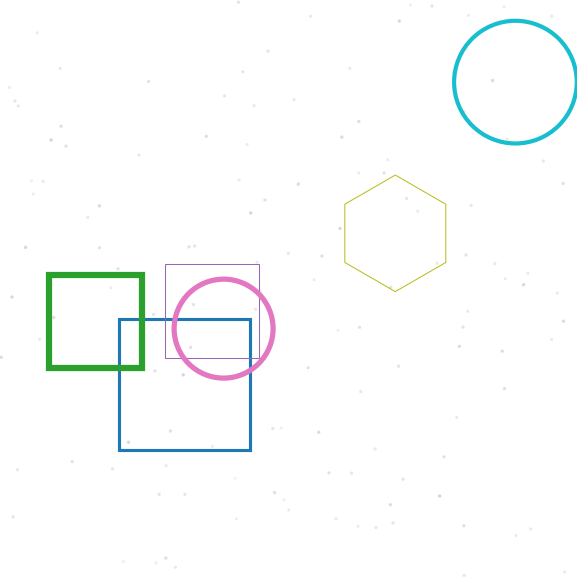[{"shape": "square", "thickness": 1.5, "radius": 0.57, "center": [0.319, 0.334]}, {"shape": "square", "thickness": 3, "radius": 0.4, "center": [0.166, 0.442]}, {"shape": "square", "thickness": 0.5, "radius": 0.41, "center": [0.367, 0.461]}, {"shape": "circle", "thickness": 2.5, "radius": 0.43, "center": [0.387, 0.43]}, {"shape": "hexagon", "thickness": 0.5, "radius": 0.5, "center": [0.685, 0.595]}, {"shape": "circle", "thickness": 2, "radius": 0.53, "center": [0.893, 0.857]}]